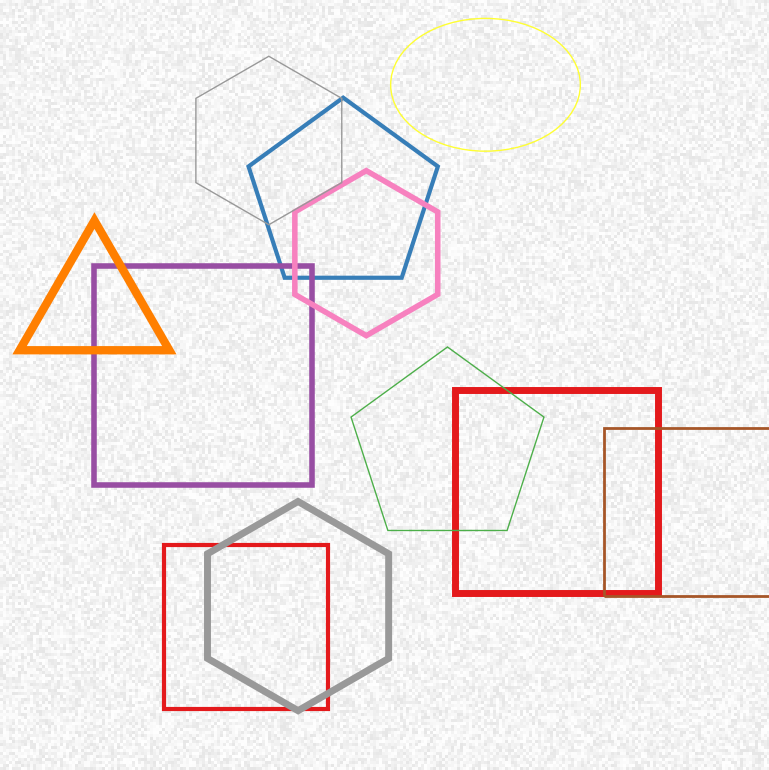[{"shape": "square", "thickness": 1.5, "radius": 0.53, "center": [0.319, 0.186]}, {"shape": "square", "thickness": 2.5, "radius": 0.66, "center": [0.723, 0.362]}, {"shape": "pentagon", "thickness": 1.5, "radius": 0.65, "center": [0.446, 0.744]}, {"shape": "pentagon", "thickness": 0.5, "radius": 0.66, "center": [0.581, 0.418]}, {"shape": "square", "thickness": 2, "radius": 0.71, "center": [0.264, 0.513]}, {"shape": "triangle", "thickness": 3, "radius": 0.56, "center": [0.123, 0.601]}, {"shape": "oval", "thickness": 0.5, "radius": 0.62, "center": [0.631, 0.89]}, {"shape": "square", "thickness": 1, "radius": 0.55, "center": [0.894, 0.335]}, {"shape": "hexagon", "thickness": 2, "radius": 0.54, "center": [0.476, 0.671]}, {"shape": "hexagon", "thickness": 0.5, "radius": 0.55, "center": [0.349, 0.818]}, {"shape": "hexagon", "thickness": 2.5, "radius": 0.68, "center": [0.387, 0.213]}]